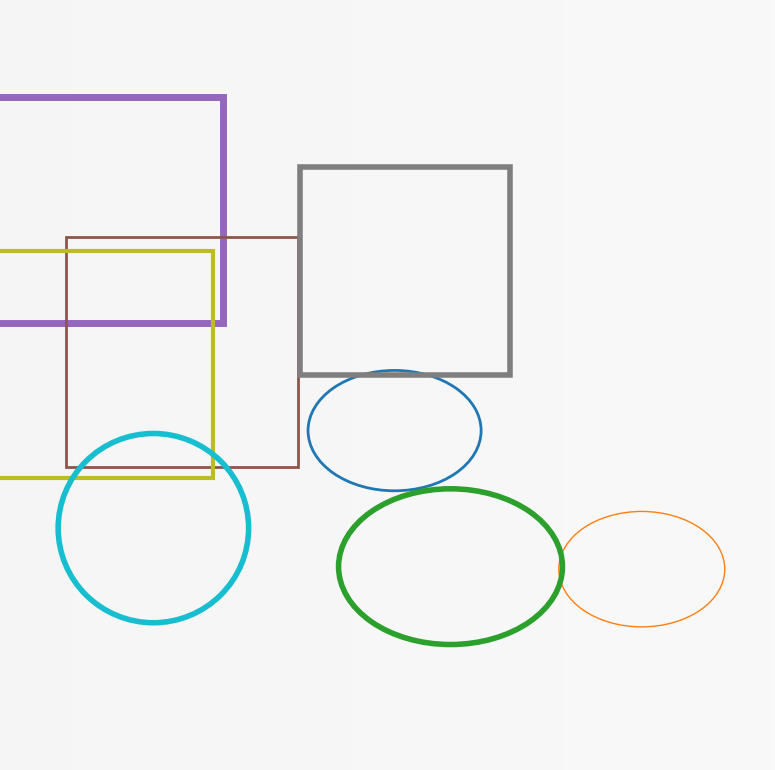[{"shape": "oval", "thickness": 1, "radius": 0.56, "center": [0.509, 0.441]}, {"shape": "oval", "thickness": 0.5, "radius": 0.54, "center": [0.828, 0.261]}, {"shape": "oval", "thickness": 2, "radius": 0.72, "center": [0.581, 0.264]}, {"shape": "square", "thickness": 2.5, "radius": 0.73, "center": [0.142, 0.727]}, {"shape": "square", "thickness": 1, "radius": 0.75, "center": [0.235, 0.543]}, {"shape": "square", "thickness": 2, "radius": 0.68, "center": [0.522, 0.648]}, {"shape": "square", "thickness": 1.5, "radius": 0.74, "center": [0.128, 0.526]}, {"shape": "circle", "thickness": 2, "radius": 0.61, "center": [0.198, 0.314]}]